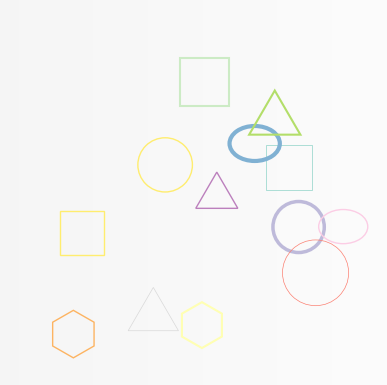[{"shape": "square", "thickness": 0.5, "radius": 0.29, "center": [0.745, 0.564]}, {"shape": "hexagon", "thickness": 1.5, "radius": 0.3, "center": [0.521, 0.156]}, {"shape": "circle", "thickness": 2.5, "radius": 0.33, "center": [0.771, 0.41]}, {"shape": "circle", "thickness": 0.5, "radius": 0.43, "center": [0.814, 0.291]}, {"shape": "oval", "thickness": 3, "radius": 0.32, "center": [0.657, 0.627]}, {"shape": "hexagon", "thickness": 1, "radius": 0.31, "center": [0.189, 0.132]}, {"shape": "triangle", "thickness": 1.5, "radius": 0.38, "center": [0.709, 0.688]}, {"shape": "oval", "thickness": 1, "radius": 0.32, "center": [0.886, 0.411]}, {"shape": "triangle", "thickness": 0.5, "radius": 0.37, "center": [0.396, 0.178]}, {"shape": "triangle", "thickness": 1, "radius": 0.31, "center": [0.559, 0.49]}, {"shape": "square", "thickness": 1.5, "radius": 0.31, "center": [0.527, 0.787]}, {"shape": "square", "thickness": 1, "radius": 0.29, "center": [0.212, 0.395]}, {"shape": "circle", "thickness": 1, "radius": 0.35, "center": [0.426, 0.572]}]